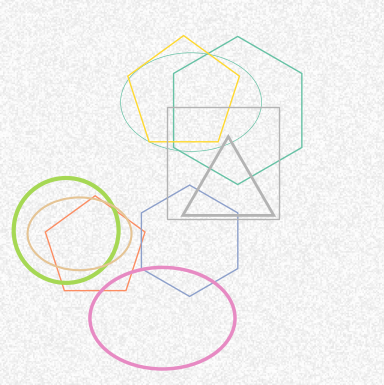[{"shape": "oval", "thickness": 0.5, "radius": 0.92, "center": [0.496, 0.735]}, {"shape": "hexagon", "thickness": 1, "radius": 0.96, "center": [0.617, 0.713]}, {"shape": "pentagon", "thickness": 1, "radius": 0.68, "center": [0.247, 0.355]}, {"shape": "hexagon", "thickness": 1, "radius": 0.72, "center": [0.492, 0.375]}, {"shape": "oval", "thickness": 2.5, "radius": 0.94, "center": [0.422, 0.174]}, {"shape": "circle", "thickness": 3, "radius": 0.68, "center": [0.172, 0.401]}, {"shape": "pentagon", "thickness": 1, "radius": 0.76, "center": [0.477, 0.755]}, {"shape": "oval", "thickness": 1.5, "radius": 0.67, "center": [0.207, 0.393]}, {"shape": "triangle", "thickness": 2, "radius": 0.68, "center": [0.593, 0.509]}, {"shape": "square", "thickness": 1, "radius": 0.73, "center": [0.58, 0.577]}]